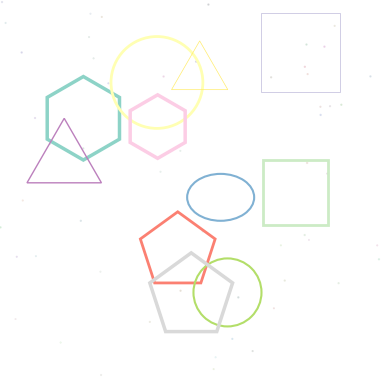[{"shape": "hexagon", "thickness": 2.5, "radius": 0.54, "center": [0.217, 0.693]}, {"shape": "circle", "thickness": 2, "radius": 0.6, "center": [0.408, 0.786]}, {"shape": "square", "thickness": 0.5, "radius": 0.52, "center": [0.781, 0.863]}, {"shape": "pentagon", "thickness": 2, "radius": 0.51, "center": [0.462, 0.348]}, {"shape": "oval", "thickness": 1.5, "radius": 0.44, "center": [0.573, 0.487]}, {"shape": "circle", "thickness": 1.5, "radius": 0.44, "center": [0.591, 0.24]}, {"shape": "hexagon", "thickness": 2.5, "radius": 0.41, "center": [0.41, 0.671]}, {"shape": "pentagon", "thickness": 2.5, "radius": 0.57, "center": [0.497, 0.23]}, {"shape": "triangle", "thickness": 1, "radius": 0.56, "center": [0.167, 0.581]}, {"shape": "square", "thickness": 2, "radius": 0.42, "center": [0.768, 0.5]}, {"shape": "triangle", "thickness": 0.5, "radius": 0.42, "center": [0.519, 0.809]}]